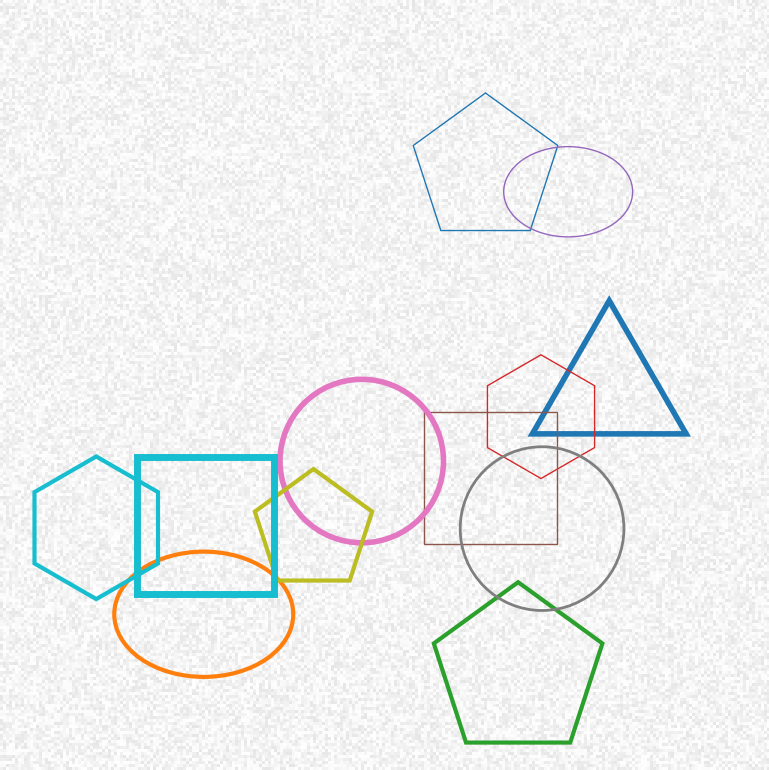[{"shape": "pentagon", "thickness": 0.5, "radius": 0.49, "center": [0.631, 0.78]}, {"shape": "triangle", "thickness": 2, "radius": 0.58, "center": [0.791, 0.494]}, {"shape": "oval", "thickness": 1.5, "radius": 0.58, "center": [0.265, 0.202]}, {"shape": "pentagon", "thickness": 1.5, "radius": 0.58, "center": [0.673, 0.129]}, {"shape": "hexagon", "thickness": 0.5, "radius": 0.4, "center": [0.703, 0.459]}, {"shape": "oval", "thickness": 0.5, "radius": 0.42, "center": [0.738, 0.751]}, {"shape": "square", "thickness": 0.5, "radius": 0.43, "center": [0.637, 0.379]}, {"shape": "circle", "thickness": 2, "radius": 0.53, "center": [0.47, 0.401]}, {"shape": "circle", "thickness": 1, "radius": 0.53, "center": [0.704, 0.313]}, {"shape": "pentagon", "thickness": 1.5, "radius": 0.4, "center": [0.407, 0.311]}, {"shape": "hexagon", "thickness": 1.5, "radius": 0.46, "center": [0.125, 0.315]}, {"shape": "square", "thickness": 2.5, "radius": 0.44, "center": [0.267, 0.317]}]